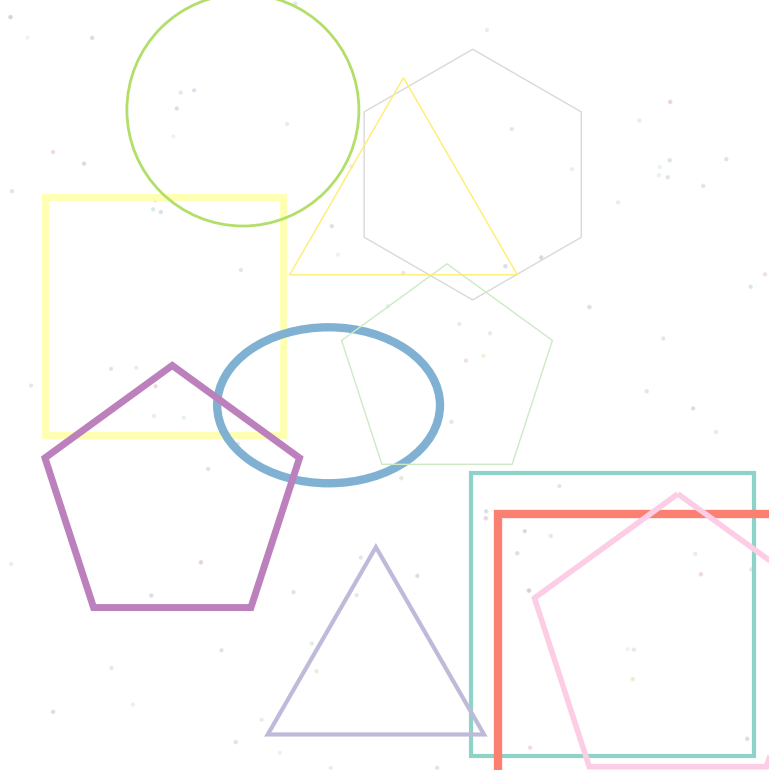[{"shape": "square", "thickness": 1.5, "radius": 0.92, "center": [0.795, 0.202]}, {"shape": "square", "thickness": 2.5, "radius": 0.77, "center": [0.213, 0.59]}, {"shape": "triangle", "thickness": 1.5, "radius": 0.81, "center": [0.488, 0.127]}, {"shape": "square", "thickness": 3, "radius": 0.91, "center": [0.83, 0.15]}, {"shape": "oval", "thickness": 3, "radius": 0.72, "center": [0.427, 0.474]}, {"shape": "circle", "thickness": 1, "radius": 0.75, "center": [0.315, 0.857]}, {"shape": "pentagon", "thickness": 2, "radius": 0.98, "center": [0.88, 0.163]}, {"shape": "hexagon", "thickness": 0.5, "radius": 0.81, "center": [0.614, 0.773]}, {"shape": "pentagon", "thickness": 2.5, "radius": 0.87, "center": [0.224, 0.352]}, {"shape": "pentagon", "thickness": 0.5, "radius": 0.72, "center": [0.581, 0.513]}, {"shape": "triangle", "thickness": 0.5, "radius": 0.85, "center": [0.524, 0.728]}]